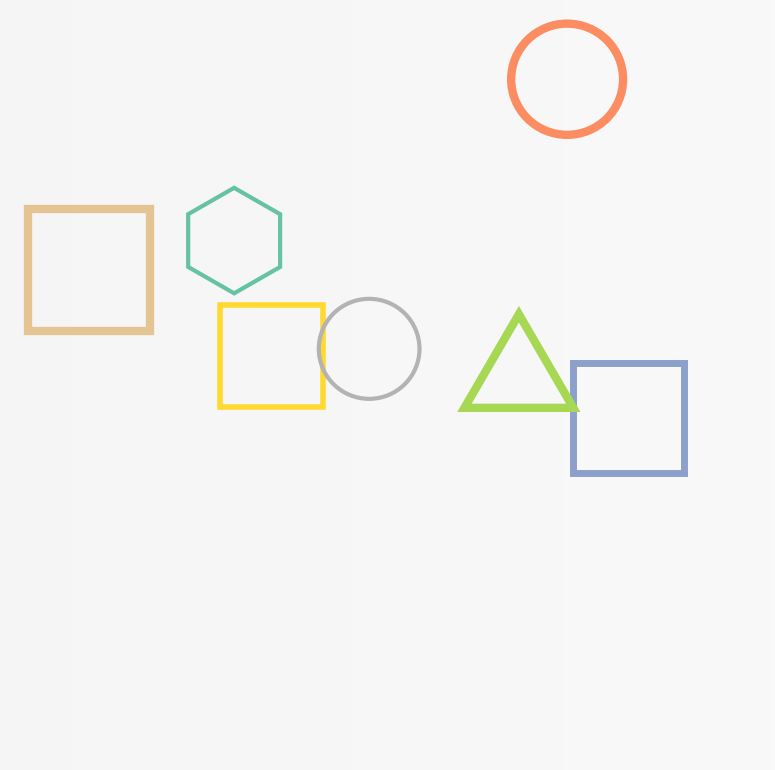[{"shape": "hexagon", "thickness": 1.5, "radius": 0.34, "center": [0.302, 0.688]}, {"shape": "circle", "thickness": 3, "radius": 0.36, "center": [0.732, 0.897]}, {"shape": "square", "thickness": 2.5, "radius": 0.36, "center": [0.811, 0.457]}, {"shape": "triangle", "thickness": 3, "radius": 0.41, "center": [0.669, 0.511]}, {"shape": "square", "thickness": 2, "radius": 0.33, "center": [0.35, 0.537]}, {"shape": "square", "thickness": 3, "radius": 0.39, "center": [0.115, 0.649]}, {"shape": "circle", "thickness": 1.5, "radius": 0.32, "center": [0.476, 0.547]}]